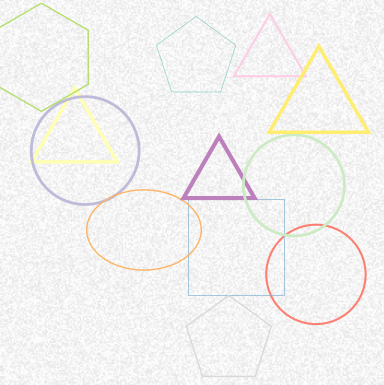[{"shape": "pentagon", "thickness": 0.5, "radius": 0.54, "center": [0.509, 0.849]}, {"shape": "triangle", "thickness": 2.5, "radius": 0.64, "center": [0.194, 0.644]}, {"shape": "circle", "thickness": 2, "radius": 0.7, "center": [0.221, 0.609]}, {"shape": "circle", "thickness": 1.5, "radius": 0.65, "center": [0.821, 0.287]}, {"shape": "square", "thickness": 0.5, "radius": 0.62, "center": [0.614, 0.358]}, {"shape": "oval", "thickness": 1, "radius": 0.74, "center": [0.374, 0.403]}, {"shape": "hexagon", "thickness": 1, "radius": 0.7, "center": [0.108, 0.851]}, {"shape": "triangle", "thickness": 1.5, "radius": 0.54, "center": [0.701, 0.856]}, {"shape": "pentagon", "thickness": 1, "radius": 0.58, "center": [0.594, 0.116]}, {"shape": "triangle", "thickness": 3, "radius": 0.53, "center": [0.569, 0.539]}, {"shape": "circle", "thickness": 2, "radius": 0.66, "center": [0.763, 0.518]}, {"shape": "triangle", "thickness": 2.5, "radius": 0.74, "center": [0.828, 0.731]}]